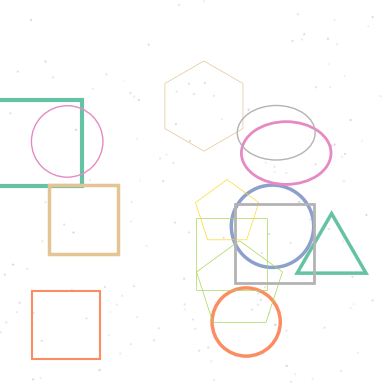[{"shape": "triangle", "thickness": 2.5, "radius": 0.52, "center": [0.861, 0.342]}, {"shape": "square", "thickness": 3, "radius": 0.56, "center": [0.102, 0.629]}, {"shape": "square", "thickness": 1.5, "radius": 0.44, "center": [0.171, 0.156]}, {"shape": "circle", "thickness": 2.5, "radius": 0.44, "center": [0.639, 0.164]}, {"shape": "circle", "thickness": 2.5, "radius": 0.53, "center": [0.708, 0.412]}, {"shape": "oval", "thickness": 2, "radius": 0.58, "center": [0.743, 0.603]}, {"shape": "circle", "thickness": 1, "radius": 0.46, "center": [0.175, 0.633]}, {"shape": "pentagon", "thickness": 0.5, "radius": 0.59, "center": [0.622, 0.258]}, {"shape": "square", "thickness": 0.5, "radius": 0.46, "center": [0.601, 0.34]}, {"shape": "pentagon", "thickness": 0.5, "radius": 0.43, "center": [0.59, 0.447]}, {"shape": "square", "thickness": 2.5, "radius": 0.45, "center": [0.216, 0.431]}, {"shape": "hexagon", "thickness": 0.5, "radius": 0.59, "center": [0.53, 0.725]}, {"shape": "oval", "thickness": 1, "radius": 0.51, "center": [0.717, 0.655]}, {"shape": "square", "thickness": 2, "radius": 0.51, "center": [0.714, 0.368]}]